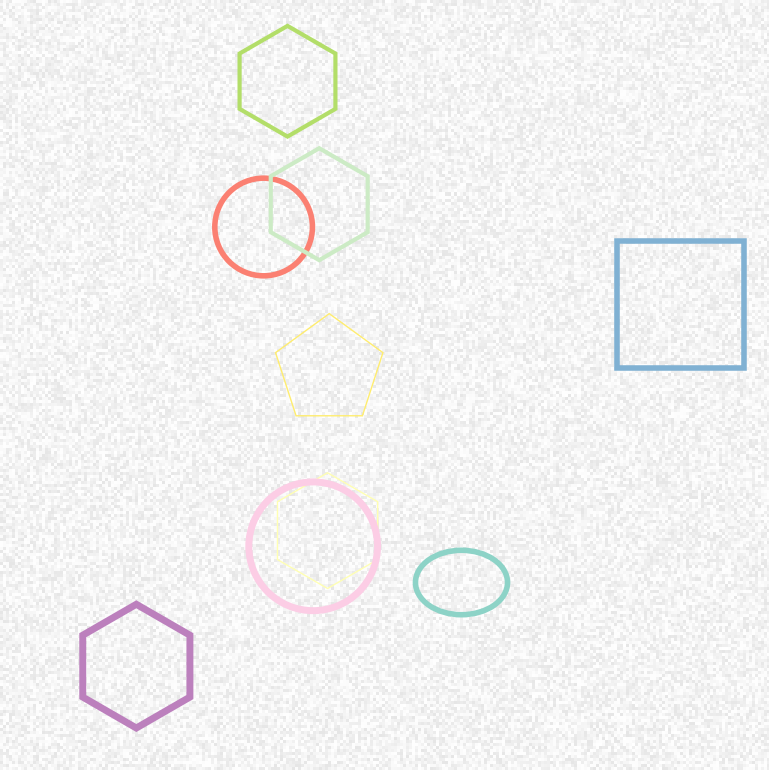[{"shape": "oval", "thickness": 2, "radius": 0.3, "center": [0.599, 0.244]}, {"shape": "hexagon", "thickness": 0.5, "radius": 0.38, "center": [0.425, 0.311]}, {"shape": "circle", "thickness": 2, "radius": 0.32, "center": [0.342, 0.705]}, {"shape": "square", "thickness": 2, "radius": 0.41, "center": [0.884, 0.604]}, {"shape": "hexagon", "thickness": 1.5, "radius": 0.36, "center": [0.373, 0.895]}, {"shape": "circle", "thickness": 2.5, "radius": 0.42, "center": [0.407, 0.291]}, {"shape": "hexagon", "thickness": 2.5, "radius": 0.4, "center": [0.177, 0.135]}, {"shape": "hexagon", "thickness": 1.5, "radius": 0.36, "center": [0.415, 0.735]}, {"shape": "pentagon", "thickness": 0.5, "radius": 0.37, "center": [0.428, 0.519]}]